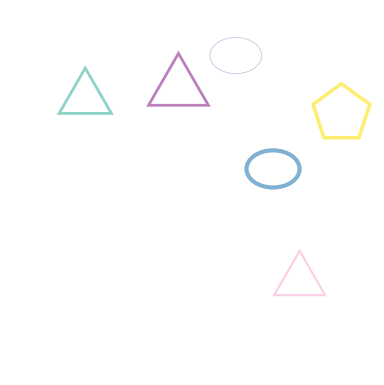[{"shape": "triangle", "thickness": 2, "radius": 0.39, "center": [0.221, 0.745]}, {"shape": "oval", "thickness": 0.5, "radius": 0.34, "center": [0.612, 0.856]}, {"shape": "oval", "thickness": 3, "radius": 0.34, "center": [0.709, 0.561]}, {"shape": "triangle", "thickness": 1.5, "radius": 0.38, "center": [0.778, 0.272]}, {"shape": "triangle", "thickness": 2, "radius": 0.45, "center": [0.464, 0.771]}, {"shape": "pentagon", "thickness": 2.5, "radius": 0.39, "center": [0.887, 0.705]}]